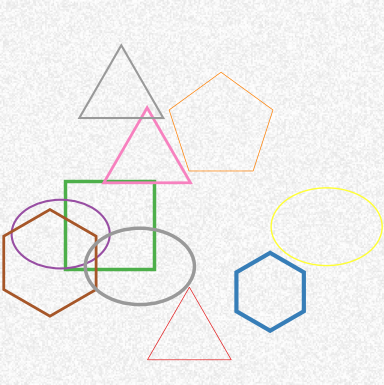[{"shape": "triangle", "thickness": 0.5, "radius": 0.63, "center": [0.492, 0.128]}, {"shape": "hexagon", "thickness": 3, "radius": 0.51, "center": [0.702, 0.242]}, {"shape": "square", "thickness": 2.5, "radius": 0.58, "center": [0.285, 0.416]}, {"shape": "oval", "thickness": 1.5, "radius": 0.64, "center": [0.158, 0.392]}, {"shape": "pentagon", "thickness": 0.5, "radius": 0.71, "center": [0.574, 0.671]}, {"shape": "oval", "thickness": 1, "radius": 0.72, "center": [0.848, 0.411]}, {"shape": "hexagon", "thickness": 2, "radius": 0.69, "center": [0.13, 0.317]}, {"shape": "triangle", "thickness": 2, "radius": 0.65, "center": [0.382, 0.59]}, {"shape": "oval", "thickness": 2.5, "radius": 0.71, "center": [0.363, 0.308]}, {"shape": "triangle", "thickness": 1.5, "radius": 0.63, "center": [0.315, 0.756]}]